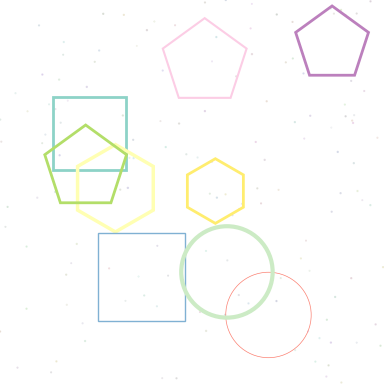[{"shape": "square", "thickness": 2, "radius": 0.47, "center": [0.233, 0.654]}, {"shape": "hexagon", "thickness": 2.5, "radius": 0.57, "center": [0.3, 0.511]}, {"shape": "circle", "thickness": 0.5, "radius": 0.55, "center": [0.697, 0.182]}, {"shape": "square", "thickness": 1, "radius": 0.57, "center": [0.368, 0.281]}, {"shape": "pentagon", "thickness": 2, "radius": 0.56, "center": [0.222, 0.564]}, {"shape": "pentagon", "thickness": 1.5, "radius": 0.57, "center": [0.532, 0.838]}, {"shape": "pentagon", "thickness": 2, "radius": 0.5, "center": [0.863, 0.885]}, {"shape": "circle", "thickness": 3, "radius": 0.59, "center": [0.589, 0.294]}, {"shape": "hexagon", "thickness": 2, "radius": 0.42, "center": [0.559, 0.504]}]